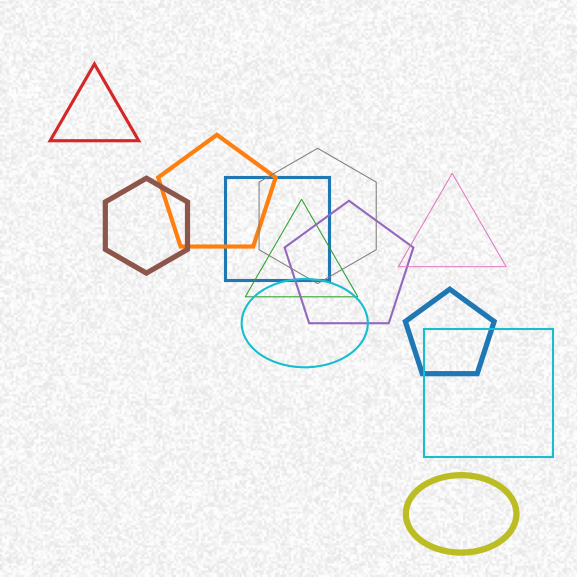[{"shape": "pentagon", "thickness": 2.5, "radius": 0.4, "center": [0.779, 0.417]}, {"shape": "square", "thickness": 1.5, "radius": 0.45, "center": [0.48, 0.603]}, {"shape": "pentagon", "thickness": 2, "radius": 0.53, "center": [0.376, 0.659]}, {"shape": "triangle", "thickness": 0.5, "radius": 0.56, "center": [0.522, 0.541]}, {"shape": "triangle", "thickness": 1.5, "radius": 0.44, "center": [0.164, 0.8]}, {"shape": "pentagon", "thickness": 1, "radius": 0.59, "center": [0.604, 0.534]}, {"shape": "hexagon", "thickness": 2.5, "radius": 0.41, "center": [0.254, 0.608]}, {"shape": "triangle", "thickness": 0.5, "radius": 0.54, "center": [0.783, 0.591]}, {"shape": "hexagon", "thickness": 0.5, "radius": 0.59, "center": [0.55, 0.625]}, {"shape": "oval", "thickness": 3, "radius": 0.48, "center": [0.799, 0.109]}, {"shape": "square", "thickness": 1, "radius": 0.56, "center": [0.846, 0.319]}, {"shape": "oval", "thickness": 1, "radius": 0.55, "center": [0.528, 0.44]}]